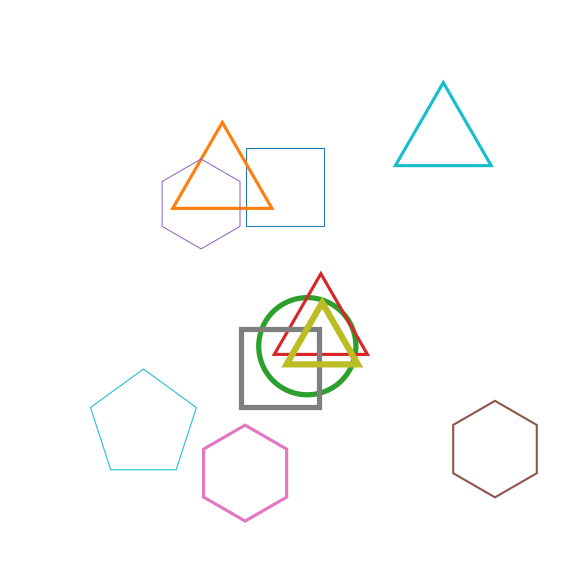[{"shape": "square", "thickness": 0.5, "radius": 0.34, "center": [0.493, 0.676]}, {"shape": "triangle", "thickness": 1.5, "radius": 0.5, "center": [0.385, 0.688]}, {"shape": "circle", "thickness": 2.5, "radius": 0.42, "center": [0.532, 0.4]}, {"shape": "triangle", "thickness": 1.5, "radius": 0.47, "center": [0.556, 0.432]}, {"shape": "hexagon", "thickness": 0.5, "radius": 0.39, "center": [0.348, 0.646]}, {"shape": "hexagon", "thickness": 1, "radius": 0.42, "center": [0.857, 0.221]}, {"shape": "hexagon", "thickness": 1.5, "radius": 0.42, "center": [0.424, 0.18]}, {"shape": "square", "thickness": 2.5, "radius": 0.34, "center": [0.485, 0.362]}, {"shape": "triangle", "thickness": 3, "radius": 0.36, "center": [0.558, 0.404]}, {"shape": "triangle", "thickness": 1.5, "radius": 0.48, "center": [0.768, 0.76]}, {"shape": "pentagon", "thickness": 0.5, "radius": 0.48, "center": [0.248, 0.264]}]